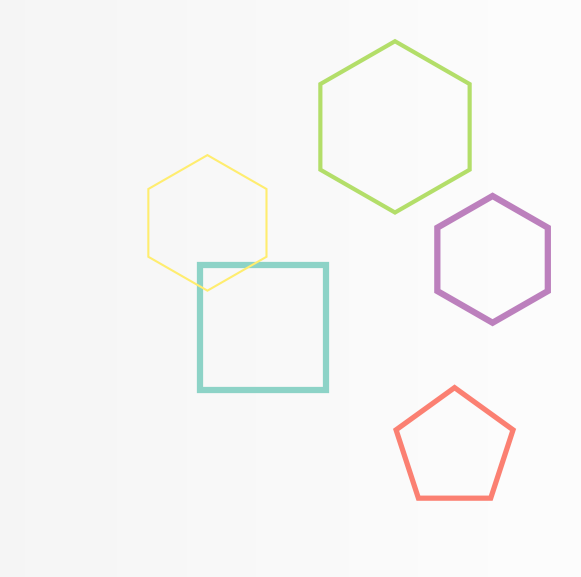[{"shape": "square", "thickness": 3, "radius": 0.54, "center": [0.452, 0.433]}, {"shape": "pentagon", "thickness": 2.5, "radius": 0.53, "center": [0.782, 0.222]}, {"shape": "hexagon", "thickness": 2, "radius": 0.74, "center": [0.68, 0.779]}, {"shape": "hexagon", "thickness": 3, "radius": 0.55, "center": [0.847, 0.55]}, {"shape": "hexagon", "thickness": 1, "radius": 0.59, "center": [0.357, 0.613]}]